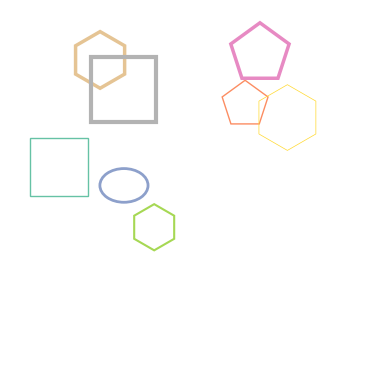[{"shape": "square", "thickness": 1, "radius": 0.38, "center": [0.153, 0.567]}, {"shape": "pentagon", "thickness": 1, "radius": 0.31, "center": [0.637, 0.729]}, {"shape": "oval", "thickness": 2, "radius": 0.31, "center": [0.322, 0.518]}, {"shape": "pentagon", "thickness": 2.5, "radius": 0.4, "center": [0.675, 0.861]}, {"shape": "hexagon", "thickness": 1.5, "radius": 0.3, "center": [0.4, 0.41]}, {"shape": "hexagon", "thickness": 0.5, "radius": 0.43, "center": [0.746, 0.695]}, {"shape": "hexagon", "thickness": 2.5, "radius": 0.37, "center": [0.26, 0.844]}, {"shape": "square", "thickness": 3, "radius": 0.42, "center": [0.321, 0.768]}]